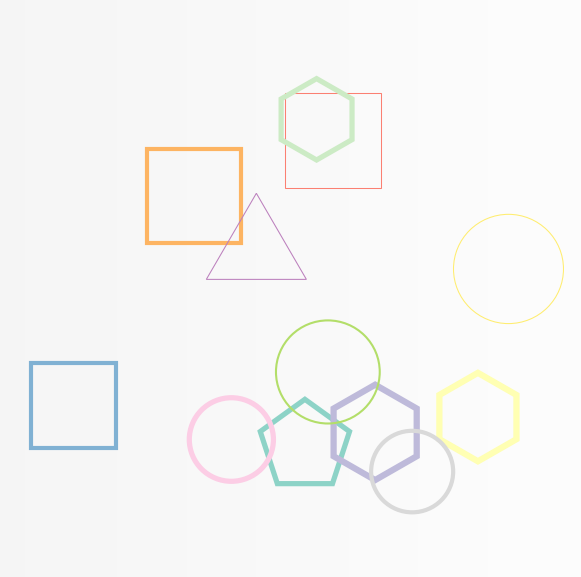[{"shape": "pentagon", "thickness": 2.5, "radius": 0.4, "center": [0.525, 0.227]}, {"shape": "hexagon", "thickness": 3, "radius": 0.38, "center": [0.822, 0.277]}, {"shape": "hexagon", "thickness": 3, "radius": 0.41, "center": [0.645, 0.25]}, {"shape": "square", "thickness": 0.5, "radius": 0.41, "center": [0.573, 0.756]}, {"shape": "square", "thickness": 2, "radius": 0.37, "center": [0.126, 0.297]}, {"shape": "square", "thickness": 2, "radius": 0.4, "center": [0.334, 0.66]}, {"shape": "circle", "thickness": 1, "radius": 0.45, "center": [0.564, 0.355]}, {"shape": "circle", "thickness": 2.5, "radius": 0.36, "center": [0.398, 0.238]}, {"shape": "circle", "thickness": 2, "radius": 0.35, "center": [0.709, 0.183]}, {"shape": "triangle", "thickness": 0.5, "radius": 0.5, "center": [0.441, 0.565]}, {"shape": "hexagon", "thickness": 2.5, "radius": 0.35, "center": [0.545, 0.793]}, {"shape": "circle", "thickness": 0.5, "radius": 0.47, "center": [0.875, 0.533]}]